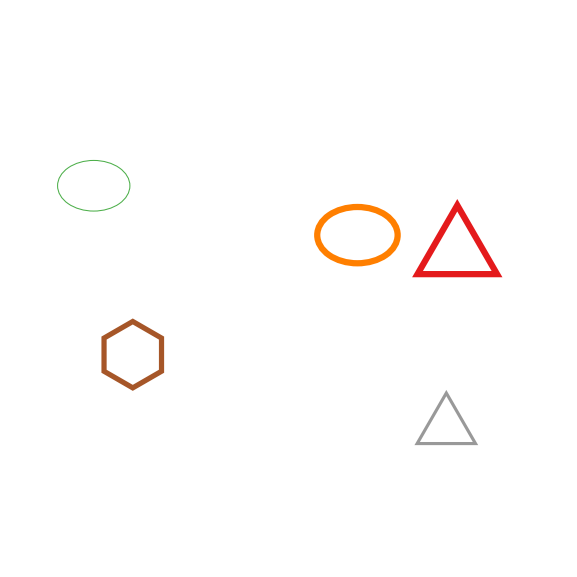[{"shape": "triangle", "thickness": 3, "radius": 0.4, "center": [0.792, 0.564]}, {"shape": "oval", "thickness": 0.5, "radius": 0.31, "center": [0.162, 0.677]}, {"shape": "oval", "thickness": 3, "radius": 0.35, "center": [0.619, 0.592]}, {"shape": "hexagon", "thickness": 2.5, "radius": 0.29, "center": [0.23, 0.385]}, {"shape": "triangle", "thickness": 1.5, "radius": 0.29, "center": [0.773, 0.26]}]